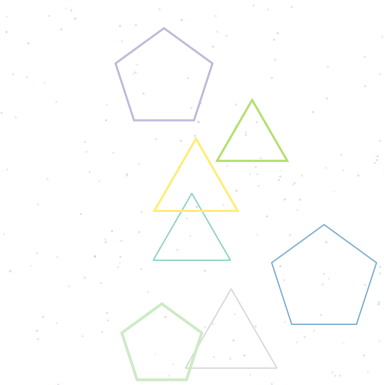[{"shape": "triangle", "thickness": 1, "radius": 0.58, "center": [0.498, 0.382]}, {"shape": "pentagon", "thickness": 1.5, "radius": 0.66, "center": [0.426, 0.794]}, {"shape": "pentagon", "thickness": 1, "radius": 0.72, "center": [0.842, 0.273]}, {"shape": "triangle", "thickness": 1.5, "radius": 0.53, "center": [0.655, 0.635]}, {"shape": "triangle", "thickness": 1, "radius": 0.69, "center": [0.6, 0.112]}, {"shape": "pentagon", "thickness": 2, "radius": 0.55, "center": [0.42, 0.102]}, {"shape": "triangle", "thickness": 1.5, "radius": 0.62, "center": [0.509, 0.515]}]